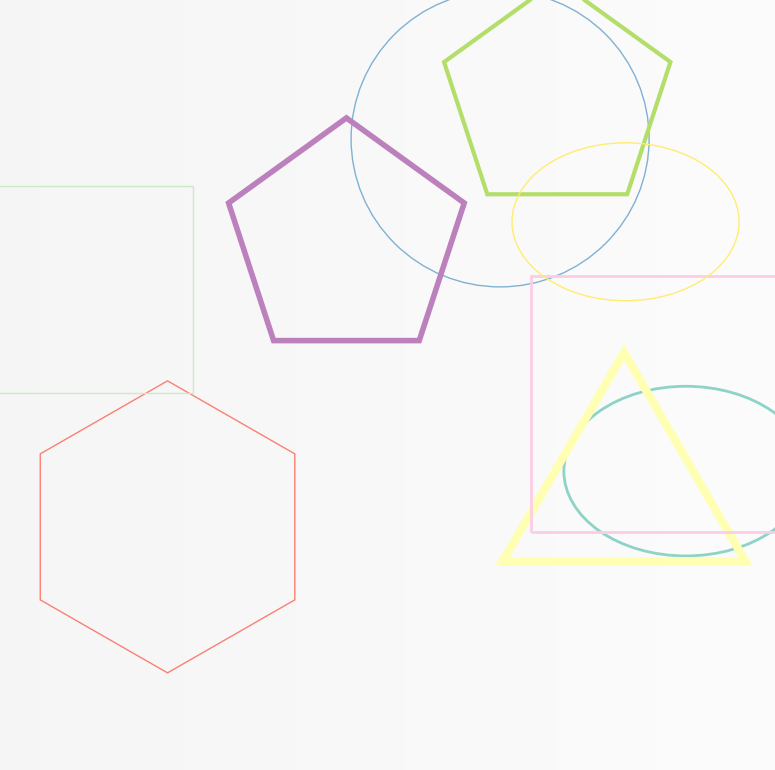[{"shape": "oval", "thickness": 1, "radius": 0.79, "center": [0.885, 0.388]}, {"shape": "triangle", "thickness": 3, "radius": 0.9, "center": [0.805, 0.361]}, {"shape": "hexagon", "thickness": 0.5, "radius": 0.95, "center": [0.216, 0.316]}, {"shape": "circle", "thickness": 0.5, "radius": 0.96, "center": [0.645, 0.82]}, {"shape": "pentagon", "thickness": 1.5, "radius": 0.77, "center": [0.719, 0.872]}, {"shape": "square", "thickness": 1, "radius": 0.83, "center": [0.851, 0.475]}, {"shape": "pentagon", "thickness": 2, "radius": 0.8, "center": [0.447, 0.687]}, {"shape": "square", "thickness": 0.5, "radius": 0.67, "center": [0.115, 0.624]}, {"shape": "oval", "thickness": 0.5, "radius": 0.73, "center": [0.807, 0.712]}]